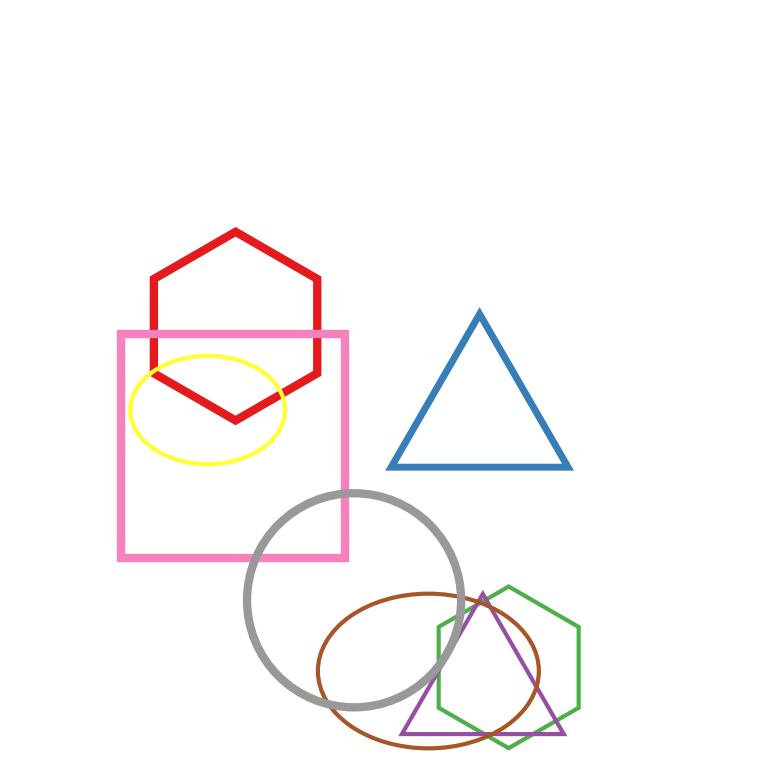[{"shape": "hexagon", "thickness": 3, "radius": 0.61, "center": [0.306, 0.576]}, {"shape": "triangle", "thickness": 2.5, "radius": 0.66, "center": [0.623, 0.46]}, {"shape": "hexagon", "thickness": 1.5, "radius": 0.52, "center": [0.661, 0.133]}, {"shape": "triangle", "thickness": 1.5, "radius": 0.61, "center": [0.627, 0.107]}, {"shape": "oval", "thickness": 1.5, "radius": 0.5, "center": [0.27, 0.468]}, {"shape": "oval", "thickness": 1.5, "radius": 0.72, "center": [0.556, 0.129]}, {"shape": "square", "thickness": 3, "radius": 0.73, "center": [0.302, 0.421]}, {"shape": "circle", "thickness": 3, "radius": 0.7, "center": [0.46, 0.22]}]